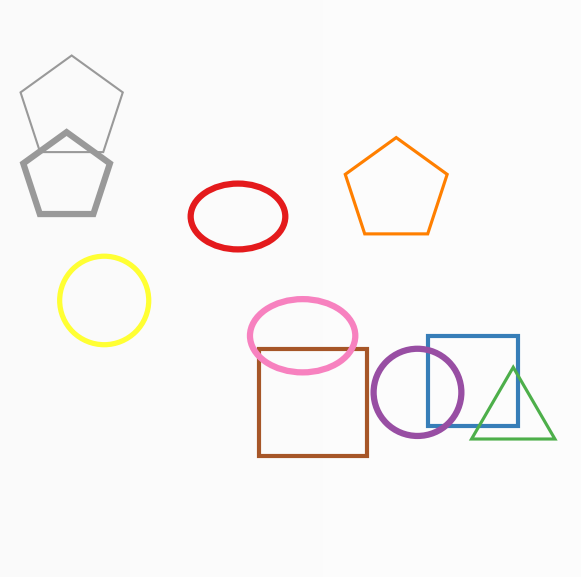[{"shape": "oval", "thickness": 3, "radius": 0.41, "center": [0.409, 0.624]}, {"shape": "square", "thickness": 2, "radius": 0.39, "center": [0.814, 0.34]}, {"shape": "triangle", "thickness": 1.5, "radius": 0.41, "center": [0.883, 0.28]}, {"shape": "circle", "thickness": 3, "radius": 0.38, "center": [0.718, 0.32]}, {"shape": "pentagon", "thickness": 1.5, "radius": 0.46, "center": [0.682, 0.669]}, {"shape": "circle", "thickness": 2.5, "radius": 0.38, "center": [0.179, 0.479]}, {"shape": "square", "thickness": 2, "radius": 0.46, "center": [0.539, 0.302]}, {"shape": "oval", "thickness": 3, "radius": 0.45, "center": [0.521, 0.418]}, {"shape": "pentagon", "thickness": 3, "radius": 0.39, "center": [0.115, 0.692]}, {"shape": "pentagon", "thickness": 1, "radius": 0.46, "center": [0.123, 0.811]}]